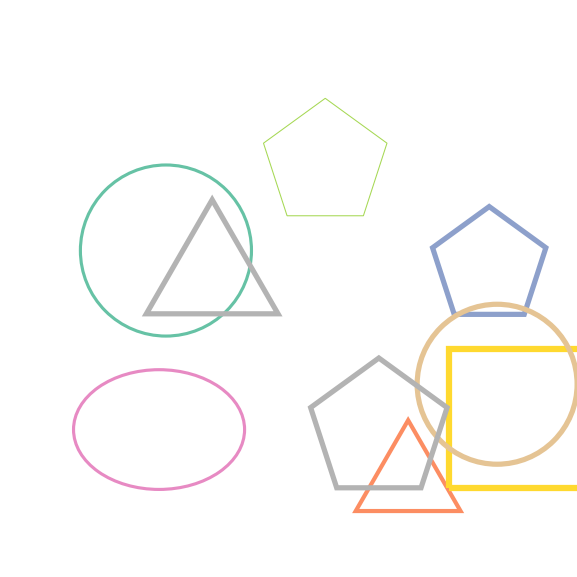[{"shape": "circle", "thickness": 1.5, "radius": 0.74, "center": [0.287, 0.565]}, {"shape": "triangle", "thickness": 2, "radius": 0.52, "center": [0.707, 0.167]}, {"shape": "pentagon", "thickness": 2.5, "radius": 0.52, "center": [0.847, 0.538]}, {"shape": "oval", "thickness": 1.5, "radius": 0.74, "center": [0.275, 0.255]}, {"shape": "pentagon", "thickness": 0.5, "radius": 0.56, "center": [0.563, 0.716]}, {"shape": "square", "thickness": 3, "radius": 0.6, "center": [0.898, 0.275]}, {"shape": "circle", "thickness": 2.5, "radius": 0.69, "center": [0.861, 0.334]}, {"shape": "pentagon", "thickness": 2.5, "radius": 0.62, "center": [0.656, 0.255]}, {"shape": "triangle", "thickness": 2.5, "radius": 0.66, "center": [0.367, 0.522]}]